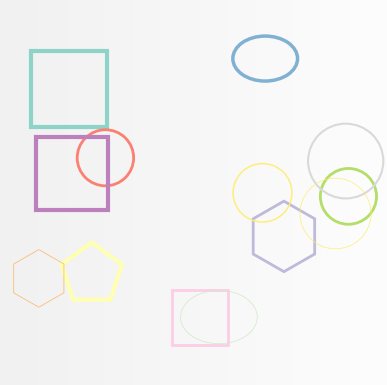[{"shape": "square", "thickness": 3, "radius": 0.49, "center": [0.178, 0.768]}, {"shape": "pentagon", "thickness": 3, "radius": 0.41, "center": [0.237, 0.288]}, {"shape": "hexagon", "thickness": 2, "radius": 0.46, "center": [0.733, 0.386]}, {"shape": "circle", "thickness": 2, "radius": 0.36, "center": [0.272, 0.59]}, {"shape": "oval", "thickness": 2.5, "radius": 0.42, "center": [0.684, 0.848]}, {"shape": "hexagon", "thickness": 0.5, "radius": 0.37, "center": [0.1, 0.277]}, {"shape": "circle", "thickness": 2, "radius": 0.36, "center": [0.899, 0.49]}, {"shape": "square", "thickness": 2, "radius": 0.36, "center": [0.517, 0.175]}, {"shape": "circle", "thickness": 1.5, "radius": 0.49, "center": [0.892, 0.582]}, {"shape": "square", "thickness": 3, "radius": 0.47, "center": [0.185, 0.549]}, {"shape": "oval", "thickness": 0.5, "radius": 0.49, "center": [0.565, 0.176]}, {"shape": "circle", "thickness": 1, "radius": 0.38, "center": [0.678, 0.499]}, {"shape": "circle", "thickness": 0.5, "radius": 0.46, "center": [0.866, 0.445]}]